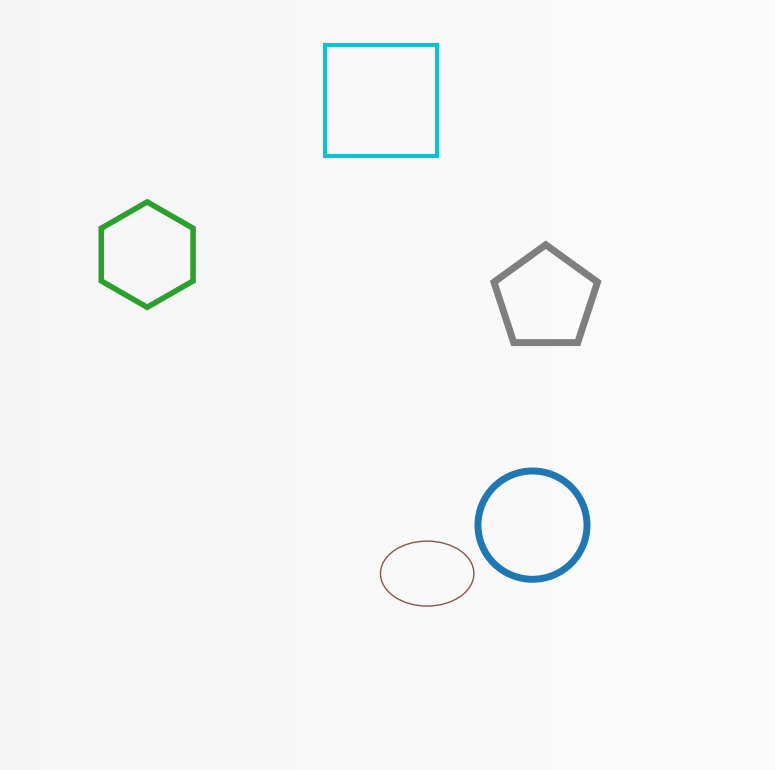[{"shape": "circle", "thickness": 2.5, "radius": 0.35, "center": [0.687, 0.318]}, {"shape": "hexagon", "thickness": 2, "radius": 0.34, "center": [0.19, 0.669]}, {"shape": "oval", "thickness": 0.5, "radius": 0.3, "center": [0.551, 0.255]}, {"shape": "pentagon", "thickness": 2.5, "radius": 0.35, "center": [0.704, 0.612]}, {"shape": "square", "thickness": 1.5, "radius": 0.36, "center": [0.492, 0.869]}]